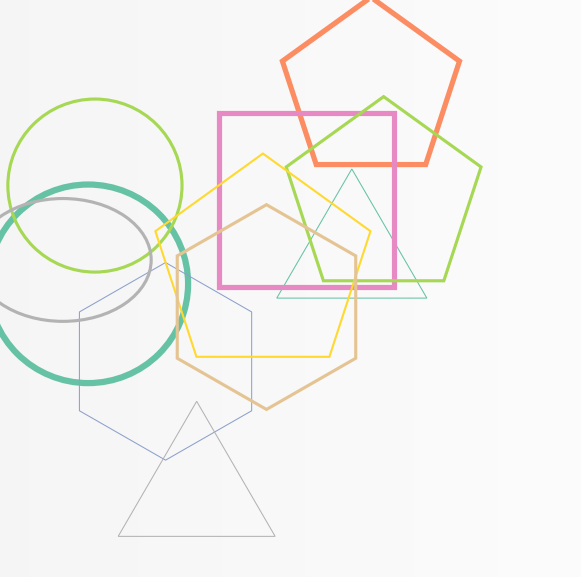[{"shape": "triangle", "thickness": 0.5, "radius": 0.75, "center": [0.605, 0.557]}, {"shape": "circle", "thickness": 3, "radius": 0.86, "center": [0.152, 0.508]}, {"shape": "pentagon", "thickness": 2.5, "radius": 0.8, "center": [0.638, 0.844]}, {"shape": "hexagon", "thickness": 0.5, "radius": 0.86, "center": [0.285, 0.373]}, {"shape": "square", "thickness": 2.5, "radius": 0.75, "center": [0.528, 0.653]}, {"shape": "circle", "thickness": 1.5, "radius": 0.75, "center": [0.163, 0.678]}, {"shape": "pentagon", "thickness": 1.5, "radius": 0.88, "center": [0.66, 0.656]}, {"shape": "pentagon", "thickness": 1, "radius": 0.97, "center": [0.452, 0.539]}, {"shape": "hexagon", "thickness": 1.5, "radius": 0.89, "center": [0.458, 0.467]}, {"shape": "triangle", "thickness": 0.5, "radius": 0.78, "center": [0.338, 0.148]}, {"shape": "oval", "thickness": 1.5, "radius": 0.76, "center": [0.108, 0.549]}]